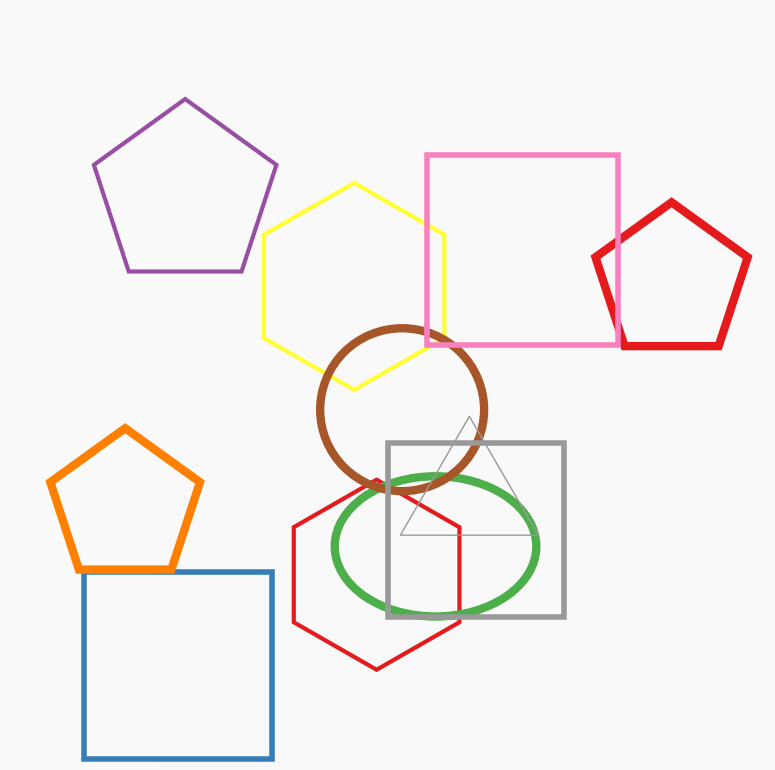[{"shape": "hexagon", "thickness": 1.5, "radius": 0.62, "center": [0.486, 0.254]}, {"shape": "pentagon", "thickness": 3, "radius": 0.52, "center": [0.867, 0.634]}, {"shape": "square", "thickness": 2, "radius": 0.61, "center": [0.23, 0.136]}, {"shape": "oval", "thickness": 3, "radius": 0.65, "center": [0.562, 0.29]}, {"shape": "pentagon", "thickness": 1.5, "radius": 0.62, "center": [0.239, 0.748]}, {"shape": "pentagon", "thickness": 3, "radius": 0.51, "center": [0.161, 0.342]}, {"shape": "hexagon", "thickness": 1.5, "radius": 0.67, "center": [0.457, 0.628]}, {"shape": "circle", "thickness": 3, "radius": 0.53, "center": [0.519, 0.468]}, {"shape": "square", "thickness": 2, "radius": 0.62, "center": [0.674, 0.675]}, {"shape": "triangle", "thickness": 0.5, "radius": 0.51, "center": [0.606, 0.356]}, {"shape": "square", "thickness": 2, "radius": 0.57, "center": [0.614, 0.311]}]